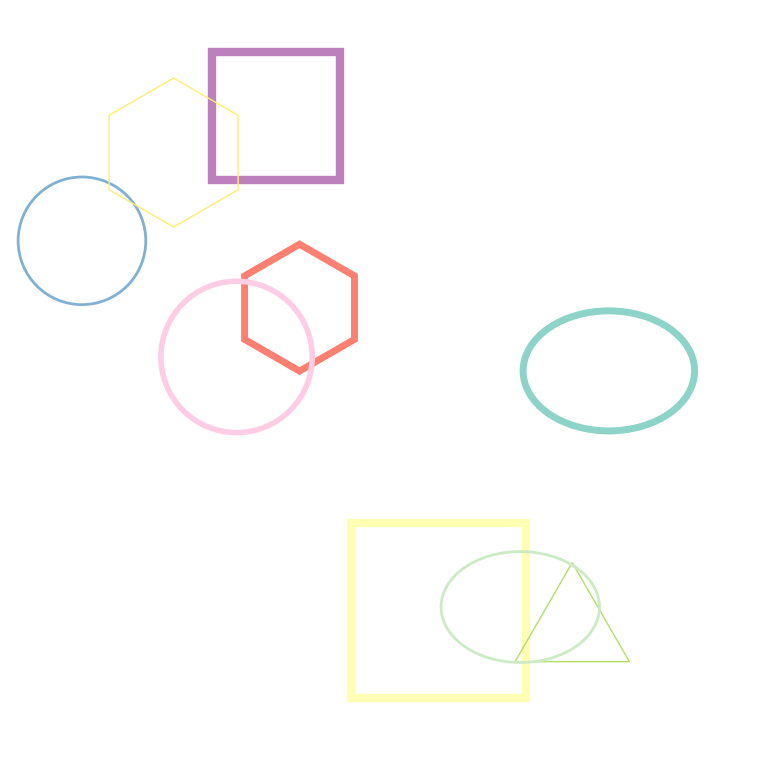[{"shape": "oval", "thickness": 2.5, "radius": 0.56, "center": [0.791, 0.518]}, {"shape": "square", "thickness": 3, "radius": 0.57, "center": [0.57, 0.207]}, {"shape": "hexagon", "thickness": 2.5, "radius": 0.41, "center": [0.389, 0.6]}, {"shape": "circle", "thickness": 1, "radius": 0.41, "center": [0.106, 0.687]}, {"shape": "triangle", "thickness": 0.5, "radius": 0.43, "center": [0.743, 0.184]}, {"shape": "circle", "thickness": 2, "radius": 0.49, "center": [0.307, 0.536]}, {"shape": "square", "thickness": 3, "radius": 0.42, "center": [0.359, 0.849]}, {"shape": "oval", "thickness": 1, "radius": 0.51, "center": [0.676, 0.212]}, {"shape": "hexagon", "thickness": 0.5, "radius": 0.48, "center": [0.225, 0.802]}]